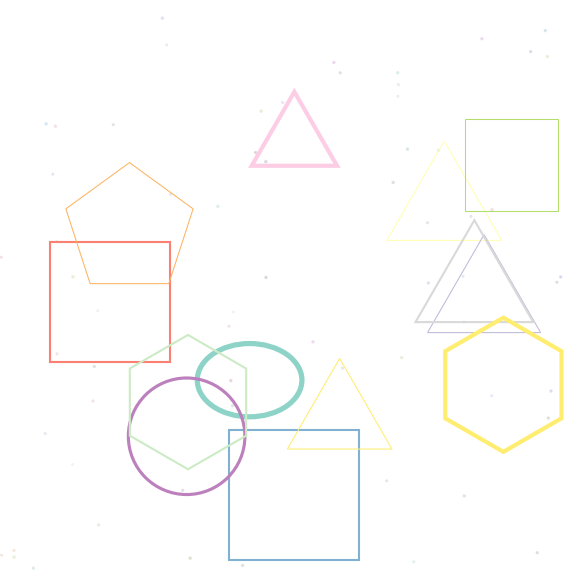[{"shape": "oval", "thickness": 2.5, "radius": 0.45, "center": [0.432, 0.341]}, {"shape": "triangle", "thickness": 0.5, "radius": 0.57, "center": [0.769, 0.64]}, {"shape": "triangle", "thickness": 0.5, "radius": 0.57, "center": [0.838, 0.48]}, {"shape": "square", "thickness": 1, "radius": 0.52, "center": [0.191, 0.476]}, {"shape": "square", "thickness": 1, "radius": 0.56, "center": [0.509, 0.142]}, {"shape": "pentagon", "thickness": 0.5, "radius": 0.58, "center": [0.224, 0.602]}, {"shape": "square", "thickness": 0.5, "radius": 0.4, "center": [0.886, 0.714]}, {"shape": "triangle", "thickness": 2, "radius": 0.43, "center": [0.51, 0.755]}, {"shape": "triangle", "thickness": 1, "radius": 0.59, "center": [0.821, 0.5]}, {"shape": "circle", "thickness": 1.5, "radius": 0.5, "center": [0.323, 0.244]}, {"shape": "hexagon", "thickness": 1, "radius": 0.58, "center": [0.326, 0.303]}, {"shape": "hexagon", "thickness": 2, "radius": 0.58, "center": [0.872, 0.333]}, {"shape": "triangle", "thickness": 0.5, "radius": 0.52, "center": [0.588, 0.274]}]